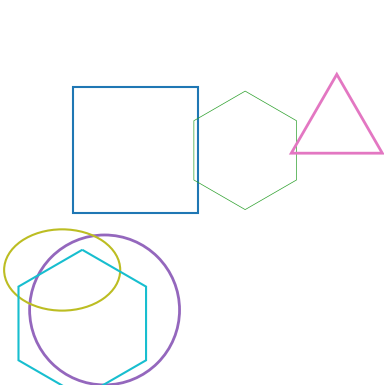[{"shape": "square", "thickness": 1.5, "radius": 0.82, "center": [0.352, 0.61]}, {"shape": "hexagon", "thickness": 0.5, "radius": 0.77, "center": [0.637, 0.609]}, {"shape": "circle", "thickness": 2, "radius": 0.97, "center": [0.272, 0.195]}, {"shape": "triangle", "thickness": 2, "radius": 0.68, "center": [0.875, 0.67]}, {"shape": "oval", "thickness": 1.5, "radius": 0.75, "center": [0.161, 0.299]}, {"shape": "hexagon", "thickness": 1.5, "radius": 0.96, "center": [0.214, 0.16]}]